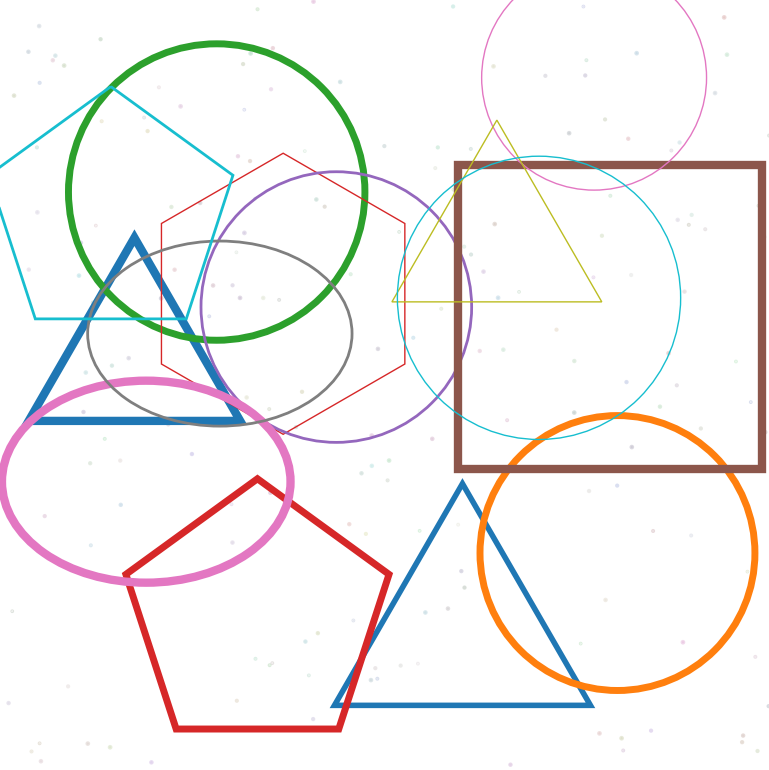[{"shape": "triangle", "thickness": 3, "radius": 0.79, "center": [0.175, 0.533]}, {"shape": "triangle", "thickness": 2, "radius": 0.96, "center": [0.601, 0.18]}, {"shape": "circle", "thickness": 2.5, "radius": 0.89, "center": [0.802, 0.282]}, {"shape": "circle", "thickness": 2.5, "radius": 0.96, "center": [0.281, 0.751]}, {"shape": "pentagon", "thickness": 2.5, "radius": 0.9, "center": [0.334, 0.199]}, {"shape": "hexagon", "thickness": 0.5, "radius": 0.91, "center": [0.368, 0.618]}, {"shape": "circle", "thickness": 1, "radius": 0.88, "center": [0.437, 0.601]}, {"shape": "square", "thickness": 3, "radius": 0.99, "center": [0.793, 0.588]}, {"shape": "circle", "thickness": 0.5, "radius": 0.73, "center": [0.772, 0.899]}, {"shape": "oval", "thickness": 3, "radius": 0.94, "center": [0.19, 0.374]}, {"shape": "oval", "thickness": 1, "radius": 0.86, "center": [0.286, 0.567]}, {"shape": "triangle", "thickness": 0.5, "radius": 0.79, "center": [0.645, 0.687]}, {"shape": "pentagon", "thickness": 1, "radius": 0.83, "center": [0.144, 0.721]}, {"shape": "circle", "thickness": 0.5, "radius": 0.92, "center": [0.7, 0.613]}]